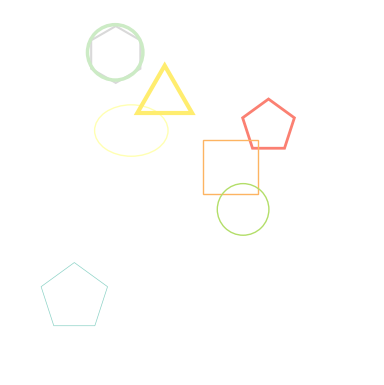[{"shape": "pentagon", "thickness": 0.5, "radius": 0.45, "center": [0.193, 0.227]}, {"shape": "oval", "thickness": 1, "radius": 0.48, "center": [0.341, 0.661]}, {"shape": "pentagon", "thickness": 2, "radius": 0.35, "center": [0.697, 0.672]}, {"shape": "square", "thickness": 1, "radius": 0.35, "center": [0.599, 0.566]}, {"shape": "circle", "thickness": 1, "radius": 0.34, "center": [0.631, 0.456]}, {"shape": "hexagon", "thickness": 1.5, "radius": 0.37, "center": [0.301, 0.858]}, {"shape": "circle", "thickness": 2.5, "radius": 0.36, "center": [0.299, 0.864]}, {"shape": "triangle", "thickness": 3, "radius": 0.41, "center": [0.428, 0.748]}]